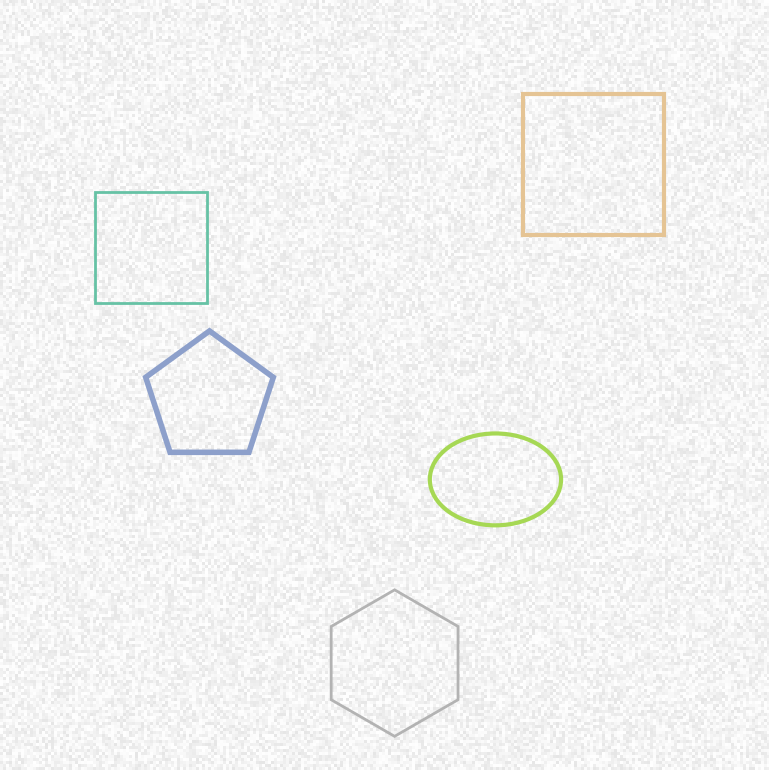[{"shape": "square", "thickness": 1, "radius": 0.36, "center": [0.196, 0.679]}, {"shape": "pentagon", "thickness": 2, "radius": 0.44, "center": [0.272, 0.483]}, {"shape": "oval", "thickness": 1.5, "radius": 0.43, "center": [0.643, 0.377]}, {"shape": "square", "thickness": 1.5, "radius": 0.46, "center": [0.77, 0.786]}, {"shape": "hexagon", "thickness": 1, "radius": 0.48, "center": [0.512, 0.139]}]